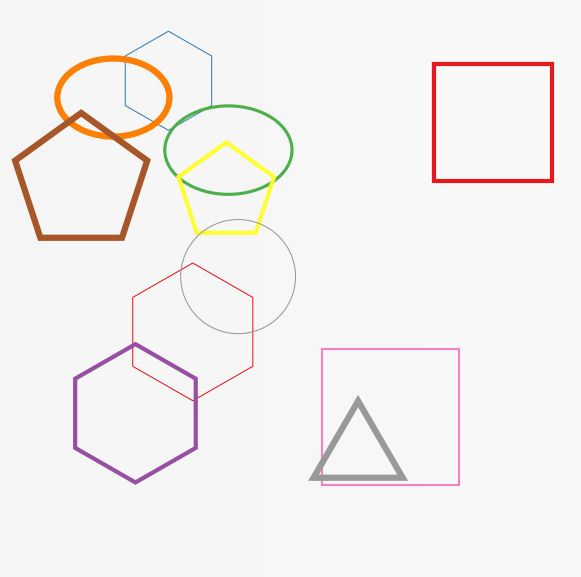[{"shape": "hexagon", "thickness": 0.5, "radius": 0.6, "center": [0.332, 0.424]}, {"shape": "square", "thickness": 2, "radius": 0.5, "center": [0.848, 0.787]}, {"shape": "hexagon", "thickness": 0.5, "radius": 0.43, "center": [0.29, 0.859]}, {"shape": "oval", "thickness": 1.5, "radius": 0.55, "center": [0.393, 0.739]}, {"shape": "hexagon", "thickness": 2, "radius": 0.6, "center": [0.233, 0.283]}, {"shape": "oval", "thickness": 3, "radius": 0.48, "center": [0.195, 0.83]}, {"shape": "pentagon", "thickness": 2, "radius": 0.43, "center": [0.389, 0.666]}, {"shape": "pentagon", "thickness": 3, "radius": 0.6, "center": [0.14, 0.684]}, {"shape": "square", "thickness": 1, "radius": 0.59, "center": [0.672, 0.277]}, {"shape": "circle", "thickness": 0.5, "radius": 0.49, "center": [0.41, 0.52]}, {"shape": "triangle", "thickness": 3, "radius": 0.44, "center": [0.616, 0.216]}]